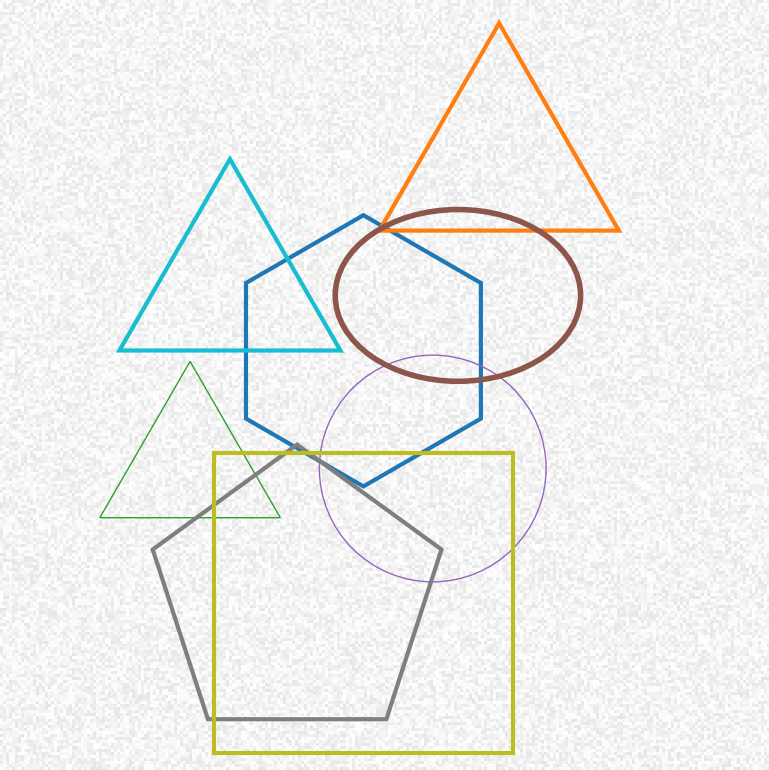[{"shape": "hexagon", "thickness": 1.5, "radius": 0.88, "center": [0.472, 0.544]}, {"shape": "triangle", "thickness": 1.5, "radius": 0.9, "center": [0.648, 0.79]}, {"shape": "triangle", "thickness": 0.5, "radius": 0.68, "center": [0.247, 0.395]}, {"shape": "circle", "thickness": 0.5, "radius": 0.74, "center": [0.562, 0.392]}, {"shape": "oval", "thickness": 2, "radius": 0.8, "center": [0.595, 0.616]}, {"shape": "pentagon", "thickness": 1.5, "radius": 0.99, "center": [0.386, 0.225]}, {"shape": "square", "thickness": 1.5, "radius": 0.97, "center": [0.472, 0.217]}, {"shape": "triangle", "thickness": 1.5, "radius": 0.83, "center": [0.299, 0.628]}]